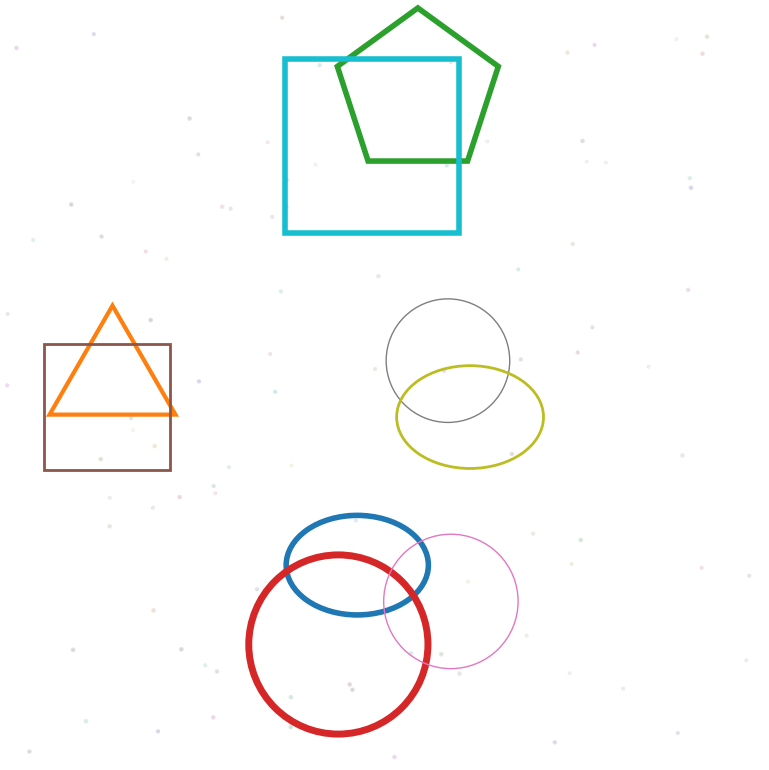[{"shape": "oval", "thickness": 2, "radius": 0.46, "center": [0.464, 0.266]}, {"shape": "triangle", "thickness": 1.5, "radius": 0.47, "center": [0.146, 0.509]}, {"shape": "pentagon", "thickness": 2, "radius": 0.55, "center": [0.543, 0.88]}, {"shape": "circle", "thickness": 2.5, "radius": 0.58, "center": [0.439, 0.163]}, {"shape": "square", "thickness": 1, "radius": 0.41, "center": [0.139, 0.472]}, {"shape": "circle", "thickness": 0.5, "radius": 0.44, "center": [0.586, 0.219]}, {"shape": "circle", "thickness": 0.5, "radius": 0.4, "center": [0.582, 0.532]}, {"shape": "oval", "thickness": 1, "radius": 0.48, "center": [0.61, 0.458]}, {"shape": "square", "thickness": 2, "radius": 0.56, "center": [0.483, 0.81]}]